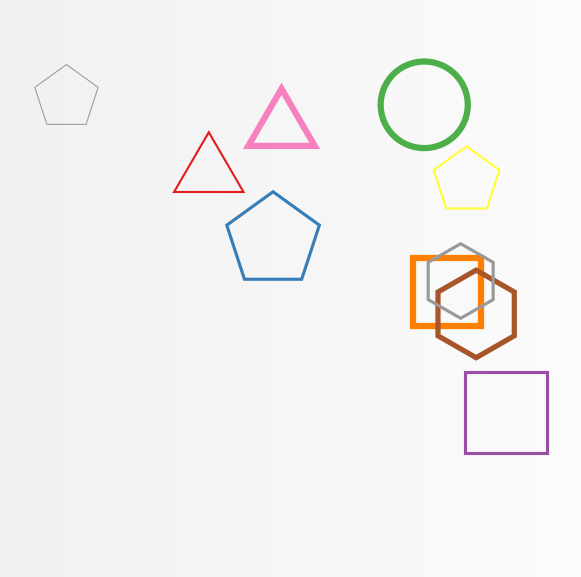[{"shape": "triangle", "thickness": 1, "radius": 0.34, "center": [0.359, 0.701]}, {"shape": "pentagon", "thickness": 1.5, "radius": 0.42, "center": [0.47, 0.583]}, {"shape": "circle", "thickness": 3, "radius": 0.37, "center": [0.73, 0.818]}, {"shape": "square", "thickness": 1.5, "radius": 0.35, "center": [0.871, 0.285]}, {"shape": "square", "thickness": 3, "radius": 0.29, "center": [0.769, 0.494]}, {"shape": "pentagon", "thickness": 1, "radius": 0.3, "center": [0.803, 0.686]}, {"shape": "hexagon", "thickness": 2.5, "radius": 0.38, "center": [0.819, 0.456]}, {"shape": "triangle", "thickness": 3, "radius": 0.33, "center": [0.484, 0.779]}, {"shape": "hexagon", "thickness": 1.5, "radius": 0.32, "center": [0.793, 0.513]}, {"shape": "pentagon", "thickness": 0.5, "radius": 0.29, "center": [0.114, 0.83]}]